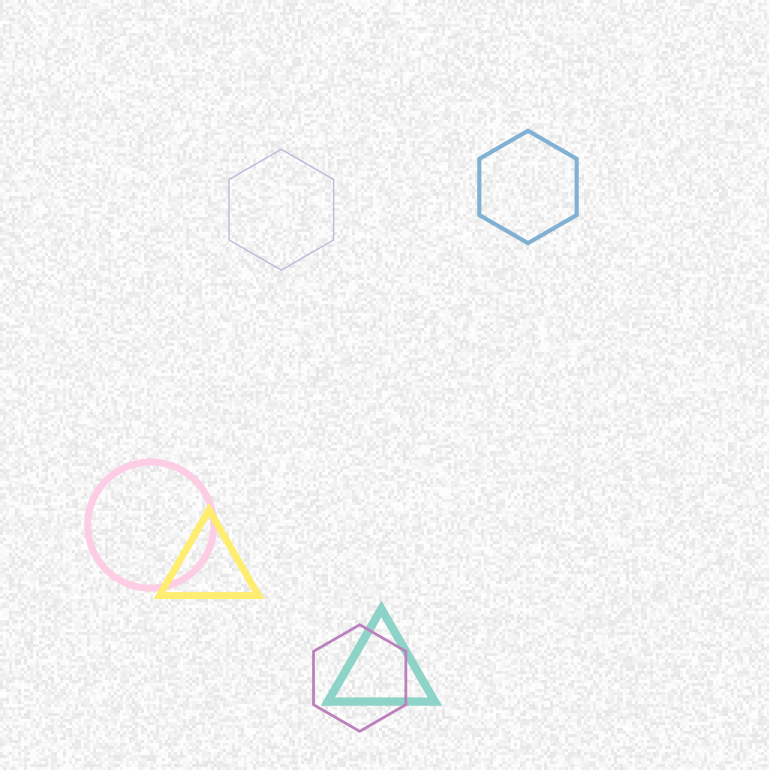[{"shape": "triangle", "thickness": 3, "radius": 0.4, "center": [0.495, 0.129]}, {"shape": "hexagon", "thickness": 0.5, "radius": 0.39, "center": [0.365, 0.728]}, {"shape": "hexagon", "thickness": 1.5, "radius": 0.36, "center": [0.686, 0.757]}, {"shape": "circle", "thickness": 2.5, "radius": 0.41, "center": [0.196, 0.318]}, {"shape": "hexagon", "thickness": 1, "radius": 0.35, "center": [0.467, 0.119]}, {"shape": "triangle", "thickness": 2.5, "radius": 0.37, "center": [0.271, 0.264]}]